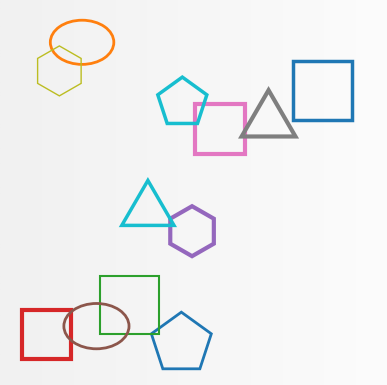[{"shape": "pentagon", "thickness": 2, "radius": 0.41, "center": [0.468, 0.108]}, {"shape": "square", "thickness": 2.5, "radius": 0.38, "center": [0.832, 0.764]}, {"shape": "oval", "thickness": 2, "radius": 0.41, "center": [0.212, 0.89]}, {"shape": "square", "thickness": 1.5, "radius": 0.38, "center": [0.334, 0.209]}, {"shape": "square", "thickness": 3, "radius": 0.32, "center": [0.119, 0.132]}, {"shape": "hexagon", "thickness": 3, "radius": 0.32, "center": [0.496, 0.4]}, {"shape": "oval", "thickness": 2, "radius": 0.42, "center": [0.249, 0.153]}, {"shape": "square", "thickness": 3, "radius": 0.32, "center": [0.567, 0.664]}, {"shape": "triangle", "thickness": 3, "radius": 0.4, "center": [0.693, 0.686]}, {"shape": "hexagon", "thickness": 1, "radius": 0.32, "center": [0.153, 0.816]}, {"shape": "pentagon", "thickness": 2.5, "radius": 0.33, "center": [0.471, 0.733]}, {"shape": "triangle", "thickness": 2.5, "radius": 0.39, "center": [0.382, 0.453]}]